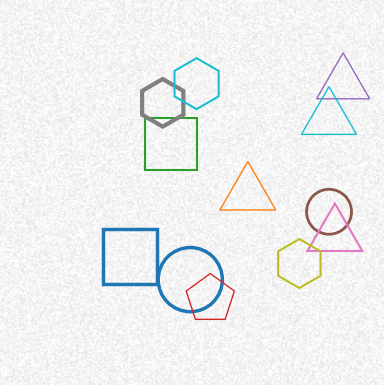[{"shape": "square", "thickness": 2.5, "radius": 0.35, "center": [0.338, 0.333]}, {"shape": "circle", "thickness": 2.5, "radius": 0.42, "center": [0.494, 0.274]}, {"shape": "triangle", "thickness": 1, "radius": 0.42, "center": [0.644, 0.497]}, {"shape": "square", "thickness": 1.5, "radius": 0.34, "center": [0.444, 0.626]}, {"shape": "pentagon", "thickness": 1, "radius": 0.33, "center": [0.546, 0.224]}, {"shape": "triangle", "thickness": 1, "radius": 0.4, "center": [0.891, 0.783]}, {"shape": "circle", "thickness": 2, "radius": 0.29, "center": [0.855, 0.45]}, {"shape": "triangle", "thickness": 1.5, "radius": 0.41, "center": [0.87, 0.389]}, {"shape": "hexagon", "thickness": 3, "radius": 0.31, "center": [0.423, 0.733]}, {"shape": "hexagon", "thickness": 1.5, "radius": 0.32, "center": [0.778, 0.315]}, {"shape": "triangle", "thickness": 1, "radius": 0.41, "center": [0.854, 0.692]}, {"shape": "hexagon", "thickness": 1.5, "radius": 0.33, "center": [0.511, 0.783]}]